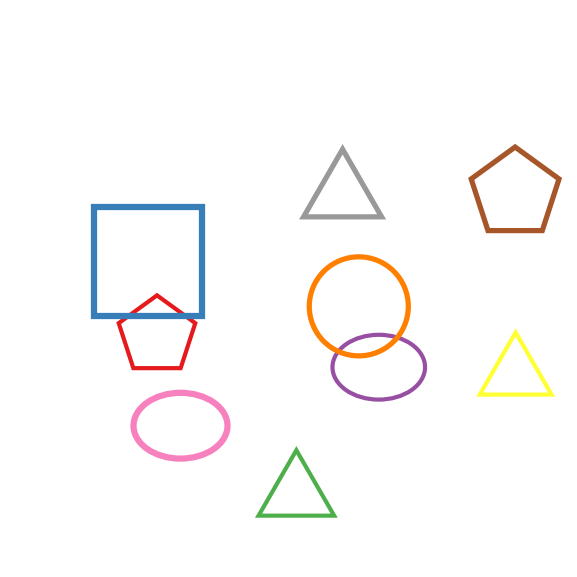[{"shape": "pentagon", "thickness": 2, "radius": 0.35, "center": [0.272, 0.418]}, {"shape": "square", "thickness": 3, "radius": 0.47, "center": [0.256, 0.546]}, {"shape": "triangle", "thickness": 2, "radius": 0.38, "center": [0.513, 0.144]}, {"shape": "oval", "thickness": 2, "radius": 0.4, "center": [0.656, 0.363]}, {"shape": "circle", "thickness": 2.5, "radius": 0.43, "center": [0.621, 0.469]}, {"shape": "triangle", "thickness": 2, "radius": 0.36, "center": [0.893, 0.352]}, {"shape": "pentagon", "thickness": 2.5, "radius": 0.4, "center": [0.892, 0.665]}, {"shape": "oval", "thickness": 3, "radius": 0.41, "center": [0.313, 0.262]}, {"shape": "triangle", "thickness": 2.5, "radius": 0.39, "center": [0.593, 0.663]}]